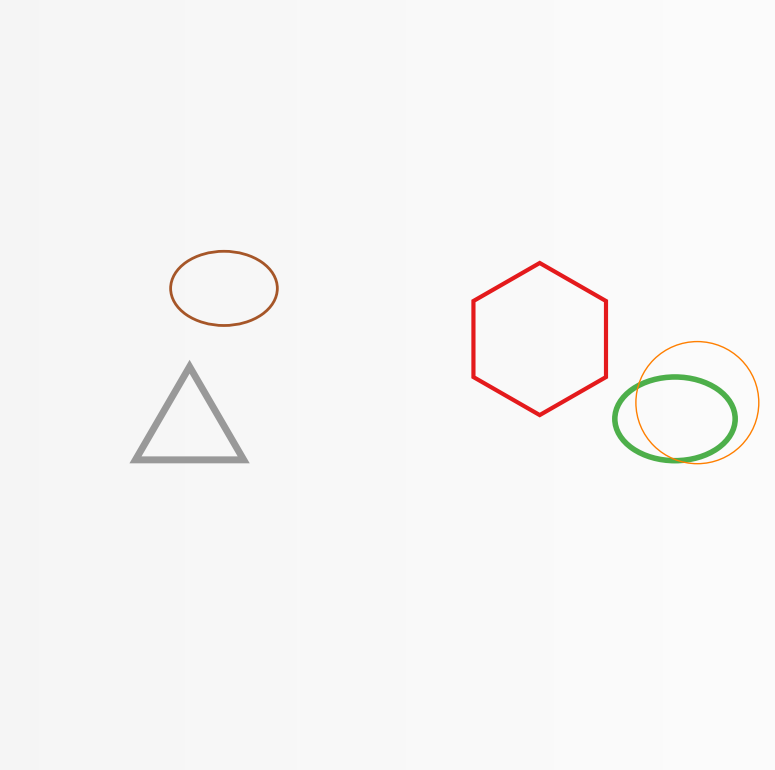[{"shape": "hexagon", "thickness": 1.5, "radius": 0.49, "center": [0.696, 0.56]}, {"shape": "oval", "thickness": 2, "radius": 0.39, "center": [0.871, 0.456]}, {"shape": "circle", "thickness": 0.5, "radius": 0.4, "center": [0.9, 0.477]}, {"shape": "oval", "thickness": 1, "radius": 0.34, "center": [0.289, 0.625]}, {"shape": "triangle", "thickness": 2.5, "radius": 0.4, "center": [0.245, 0.443]}]